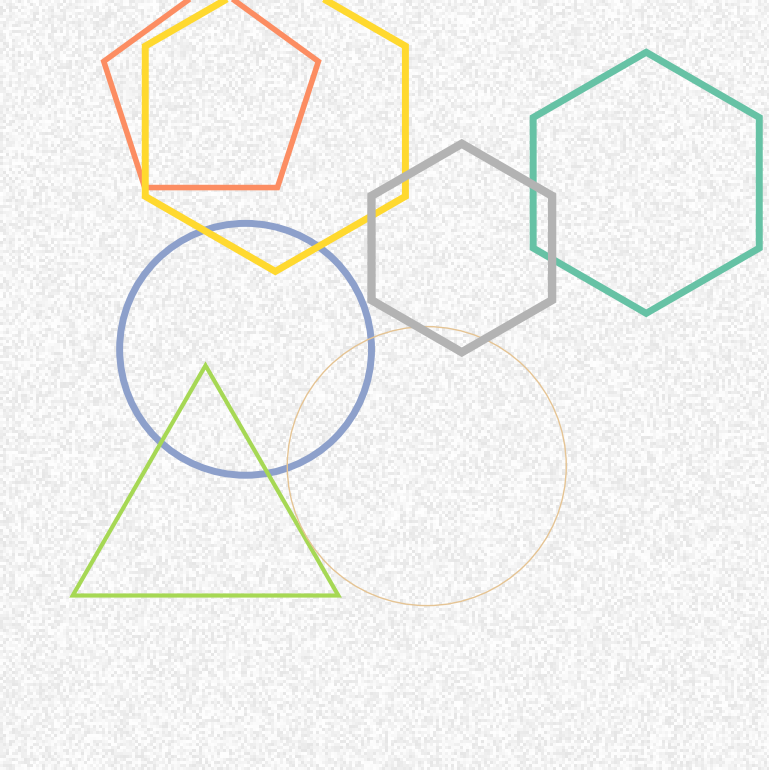[{"shape": "hexagon", "thickness": 2.5, "radius": 0.85, "center": [0.839, 0.763]}, {"shape": "pentagon", "thickness": 2, "radius": 0.73, "center": [0.274, 0.875]}, {"shape": "circle", "thickness": 2.5, "radius": 0.82, "center": [0.319, 0.546]}, {"shape": "triangle", "thickness": 1.5, "radius": 1.0, "center": [0.267, 0.326]}, {"shape": "hexagon", "thickness": 2.5, "radius": 0.98, "center": [0.358, 0.843]}, {"shape": "circle", "thickness": 0.5, "radius": 0.91, "center": [0.554, 0.395]}, {"shape": "hexagon", "thickness": 3, "radius": 0.68, "center": [0.6, 0.678]}]